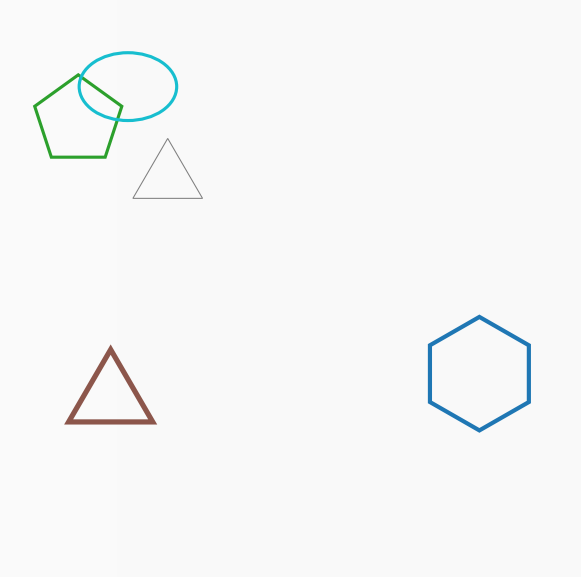[{"shape": "hexagon", "thickness": 2, "radius": 0.49, "center": [0.825, 0.352]}, {"shape": "pentagon", "thickness": 1.5, "radius": 0.39, "center": [0.135, 0.791]}, {"shape": "triangle", "thickness": 2.5, "radius": 0.42, "center": [0.19, 0.31]}, {"shape": "triangle", "thickness": 0.5, "radius": 0.35, "center": [0.289, 0.69]}, {"shape": "oval", "thickness": 1.5, "radius": 0.42, "center": [0.22, 0.849]}]